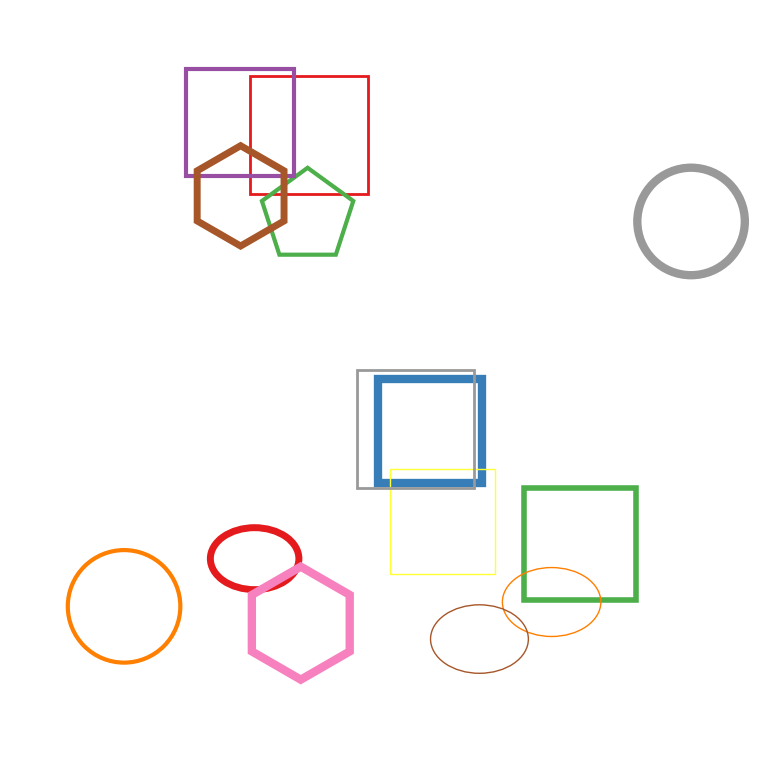[{"shape": "oval", "thickness": 2.5, "radius": 0.29, "center": [0.331, 0.274]}, {"shape": "square", "thickness": 1, "radius": 0.38, "center": [0.401, 0.825]}, {"shape": "square", "thickness": 3, "radius": 0.34, "center": [0.559, 0.44]}, {"shape": "pentagon", "thickness": 1.5, "radius": 0.31, "center": [0.399, 0.72]}, {"shape": "square", "thickness": 2, "radius": 0.36, "center": [0.753, 0.293]}, {"shape": "square", "thickness": 1.5, "radius": 0.35, "center": [0.312, 0.841]}, {"shape": "circle", "thickness": 1.5, "radius": 0.37, "center": [0.161, 0.213]}, {"shape": "oval", "thickness": 0.5, "radius": 0.32, "center": [0.716, 0.218]}, {"shape": "square", "thickness": 0.5, "radius": 0.34, "center": [0.575, 0.323]}, {"shape": "hexagon", "thickness": 2.5, "radius": 0.33, "center": [0.312, 0.746]}, {"shape": "oval", "thickness": 0.5, "radius": 0.32, "center": [0.623, 0.17]}, {"shape": "hexagon", "thickness": 3, "radius": 0.37, "center": [0.391, 0.191]}, {"shape": "circle", "thickness": 3, "radius": 0.35, "center": [0.898, 0.712]}, {"shape": "square", "thickness": 1, "radius": 0.38, "center": [0.54, 0.443]}]